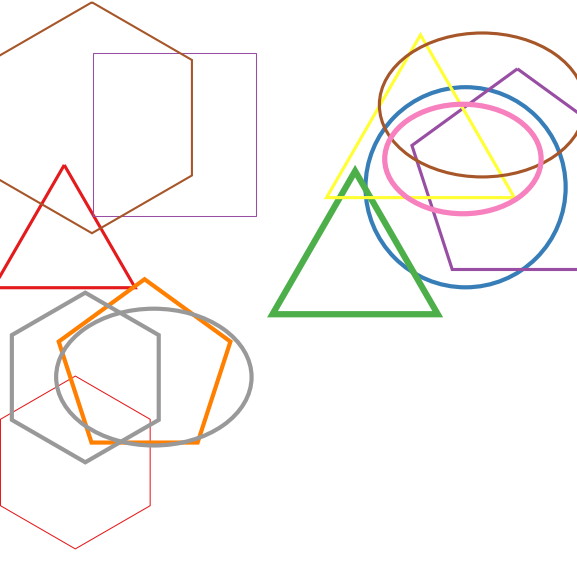[{"shape": "triangle", "thickness": 1.5, "radius": 0.71, "center": [0.111, 0.572]}, {"shape": "hexagon", "thickness": 0.5, "radius": 0.75, "center": [0.13, 0.198]}, {"shape": "circle", "thickness": 2, "radius": 0.87, "center": [0.806, 0.675]}, {"shape": "triangle", "thickness": 3, "radius": 0.83, "center": [0.615, 0.538]}, {"shape": "pentagon", "thickness": 1.5, "radius": 0.96, "center": [0.896, 0.688]}, {"shape": "square", "thickness": 0.5, "radius": 0.71, "center": [0.303, 0.766]}, {"shape": "pentagon", "thickness": 2, "radius": 0.78, "center": [0.25, 0.359]}, {"shape": "triangle", "thickness": 1.5, "radius": 0.94, "center": [0.728, 0.751]}, {"shape": "hexagon", "thickness": 1, "radius": 1.0, "center": [0.159, 0.795]}, {"shape": "oval", "thickness": 1.5, "radius": 0.89, "center": [0.835, 0.817]}, {"shape": "oval", "thickness": 2.5, "radius": 0.68, "center": [0.802, 0.724]}, {"shape": "oval", "thickness": 2, "radius": 0.85, "center": [0.266, 0.346]}, {"shape": "hexagon", "thickness": 2, "radius": 0.73, "center": [0.148, 0.345]}]